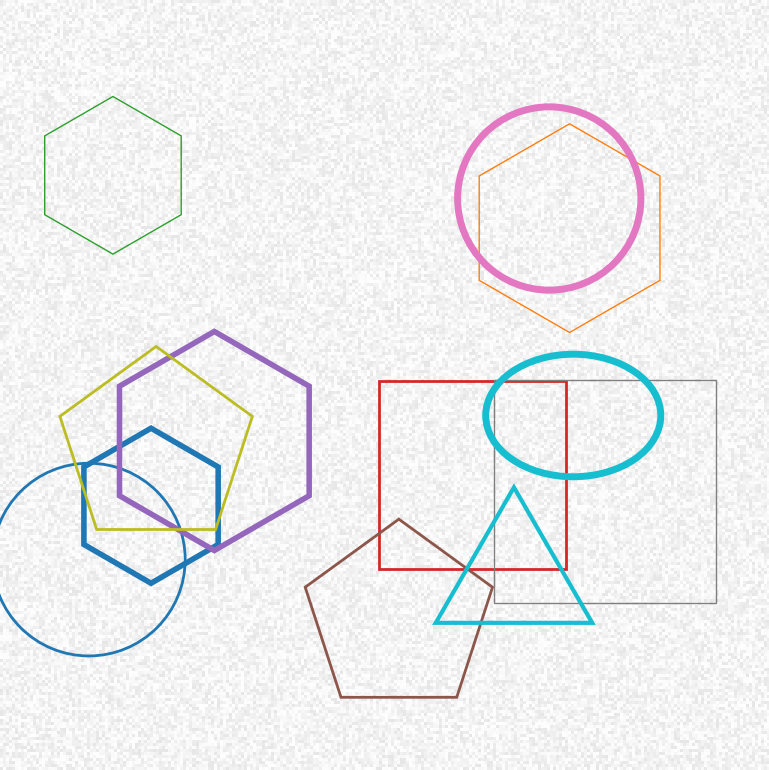[{"shape": "circle", "thickness": 1, "radius": 0.63, "center": [0.115, 0.273]}, {"shape": "hexagon", "thickness": 2, "radius": 0.5, "center": [0.196, 0.343]}, {"shape": "hexagon", "thickness": 0.5, "radius": 0.68, "center": [0.74, 0.704]}, {"shape": "hexagon", "thickness": 0.5, "radius": 0.51, "center": [0.147, 0.772]}, {"shape": "square", "thickness": 1, "radius": 0.61, "center": [0.613, 0.383]}, {"shape": "hexagon", "thickness": 2, "radius": 0.71, "center": [0.278, 0.427]}, {"shape": "pentagon", "thickness": 1, "radius": 0.64, "center": [0.518, 0.198]}, {"shape": "circle", "thickness": 2.5, "radius": 0.6, "center": [0.713, 0.742]}, {"shape": "square", "thickness": 0.5, "radius": 0.72, "center": [0.786, 0.362]}, {"shape": "pentagon", "thickness": 1, "radius": 0.66, "center": [0.203, 0.419]}, {"shape": "triangle", "thickness": 1.5, "radius": 0.59, "center": [0.667, 0.25]}, {"shape": "oval", "thickness": 2.5, "radius": 0.57, "center": [0.744, 0.46]}]